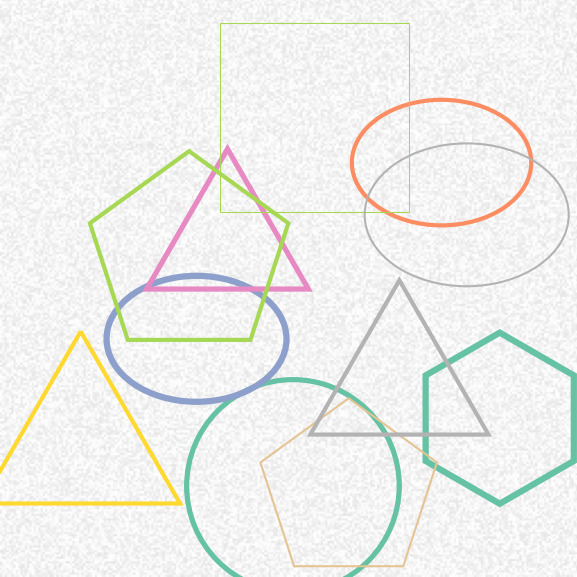[{"shape": "hexagon", "thickness": 3, "radius": 0.74, "center": [0.865, 0.275]}, {"shape": "circle", "thickness": 2.5, "radius": 0.92, "center": [0.507, 0.158]}, {"shape": "oval", "thickness": 2, "radius": 0.78, "center": [0.765, 0.718]}, {"shape": "oval", "thickness": 3, "radius": 0.78, "center": [0.34, 0.412]}, {"shape": "triangle", "thickness": 2.5, "radius": 0.81, "center": [0.394, 0.579]}, {"shape": "pentagon", "thickness": 2, "radius": 0.9, "center": [0.327, 0.557]}, {"shape": "square", "thickness": 0.5, "radius": 0.82, "center": [0.545, 0.796]}, {"shape": "triangle", "thickness": 2, "radius": 0.99, "center": [0.14, 0.227]}, {"shape": "pentagon", "thickness": 1, "radius": 0.8, "center": [0.604, 0.149]}, {"shape": "oval", "thickness": 1, "radius": 0.88, "center": [0.808, 0.627]}, {"shape": "triangle", "thickness": 2, "radius": 0.89, "center": [0.692, 0.336]}]